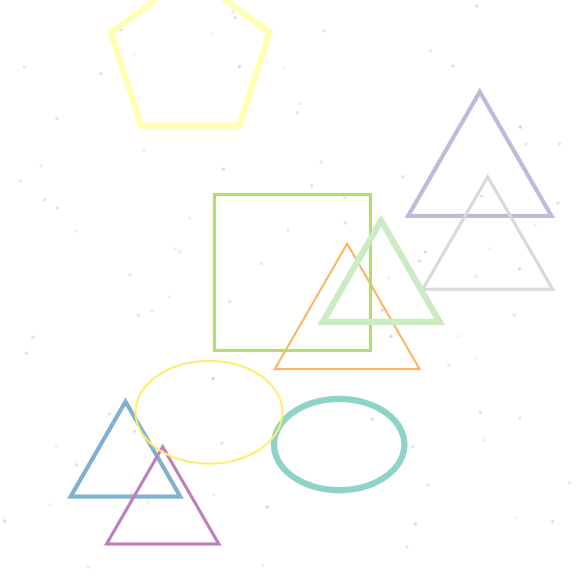[{"shape": "oval", "thickness": 3, "radius": 0.56, "center": [0.587, 0.229]}, {"shape": "pentagon", "thickness": 3, "radius": 0.72, "center": [0.329, 0.898]}, {"shape": "triangle", "thickness": 2, "radius": 0.72, "center": [0.831, 0.697]}, {"shape": "triangle", "thickness": 2, "radius": 0.55, "center": [0.217, 0.194]}, {"shape": "triangle", "thickness": 1, "radius": 0.72, "center": [0.601, 0.432]}, {"shape": "square", "thickness": 1.5, "radius": 0.67, "center": [0.506, 0.528]}, {"shape": "triangle", "thickness": 1.5, "radius": 0.65, "center": [0.844, 0.563]}, {"shape": "triangle", "thickness": 1.5, "radius": 0.56, "center": [0.282, 0.113]}, {"shape": "triangle", "thickness": 3, "radius": 0.58, "center": [0.66, 0.5]}, {"shape": "oval", "thickness": 1, "radius": 0.64, "center": [0.362, 0.285]}]